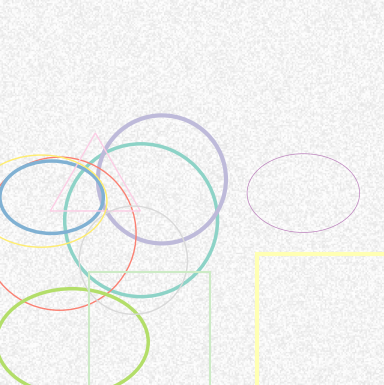[{"shape": "circle", "thickness": 2.5, "radius": 0.99, "center": [0.367, 0.428]}, {"shape": "square", "thickness": 3, "radius": 0.95, "center": [0.858, 0.15]}, {"shape": "circle", "thickness": 3, "radius": 0.83, "center": [0.421, 0.534]}, {"shape": "circle", "thickness": 1, "radius": 0.99, "center": [0.155, 0.393]}, {"shape": "oval", "thickness": 2.5, "radius": 0.67, "center": [0.134, 0.488]}, {"shape": "oval", "thickness": 2.5, "radius": 0.99, "center": [0.188, 0.112]}, {"shape": "triangle", "thickness": 1, "radius": 0.68, "center": [0.248, 0.52]}, {"shape": "circle", "thickness": 1, "radius": 0.7, "center": [0.346, 0.324]}, {"shape": "oval", "thickness": 0.5, "radius": 0.73, "center": [0.788, 0.498]}, {"shape": "square", "thickness": 1.5, "radius": 0.78, "center": [0.389, 0.136]}, {"shape": "oval", "thickness": 1, "radius": 0.85, "center": [0.107, 0.478]}]